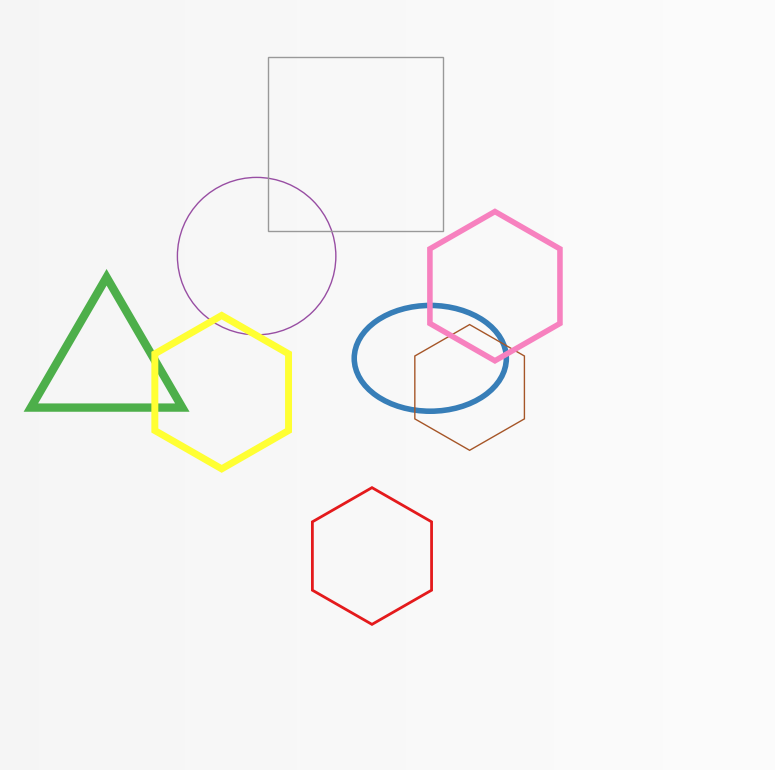[{"shape": "hexagon", "thickness": 1, "radius": 0.44, "center": [0.48, 0.278]}, {"shape": "oval", "thickness": 2, "radius": 0.49, "center": [0.555, 0.535]}, {"shape": "triangle", "thickness": 3, "radius": 0.56, "center": [0.138, 0.527]}, {"shape": "circle", "thickness": 0.5, "radius": 0.51, "center": [0.331, 0.667]}, {"shape": "hexagon", "thickness": 2.5, "radius": 0.5, "center": [0.286, 0.491]}, {"shape": "hexagon", "thickness": 0.5, "radius": 0.41, "center": [0.606, 0.497]}, {"shape": "hexagon", "thickness": 2, "radius": 0.48, "center": [0.639, 0.628]}, {"shape": "square", "thickness": 0.5, "radius": 0.56, "center": [0.459, 0.813]}]